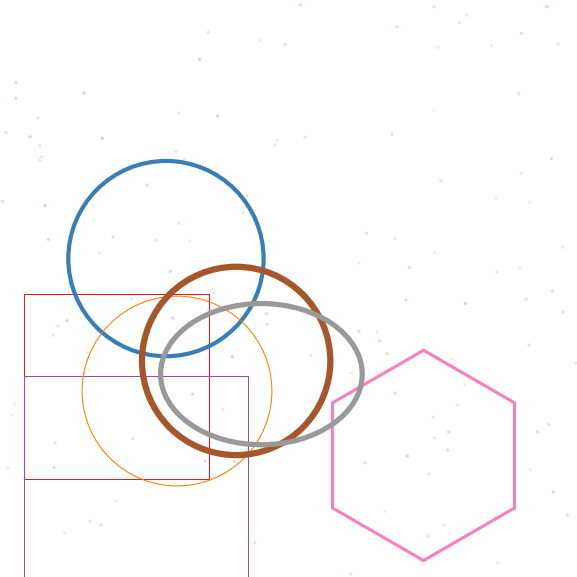[{"shape": "square", "thickness": 0.5, "radius": 0.8, "center": [0.202, 0.33]}, {"shape": "circle", "thickness": 2, "radius": 0.85, "center": [0.287, 0.551]}, {"shape": "square", "thickness": 0.5, "radius": 0.97, "center": [0.235, 0.154]}, {"shape": "circle", "thickness": 0.5, "radius": 0.82, "center": [0.307, 0.322]}, {"shape": "circle", "thickness": 3, "radius": 0.82, "center": [0.409, 0.374]}, {"shape": "hexagon", "thickness": 1.5, "radius": 0.91, "center": [0.733, 0.211]}, {"shape": "oval", "thickness": 2.5, "radius": 0.87, "center": [0.453, 0.351]}]